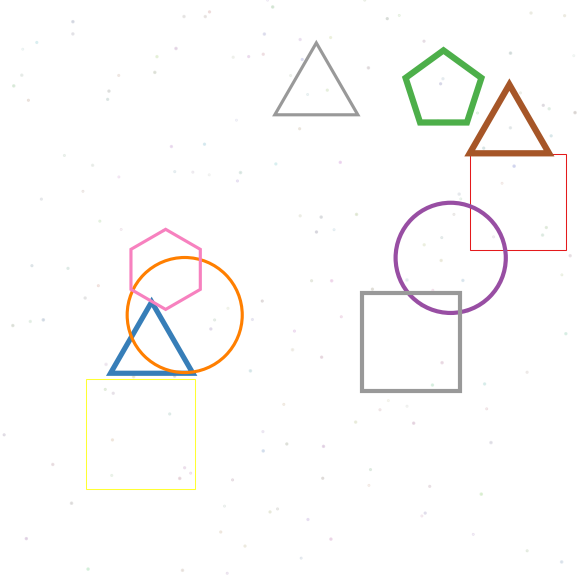[{"shape": "square", "thickness": 0.5, "radius": 0.42, "center": [0.898, 0.65]}, {"shape": "triangle", "thickness": 2.5, "radius": 0.41, "center": [0.263, 0.394]}, {"shape": "pentagon", "thickness": 3, "radius": 0.35, "center": [0.768, 0.843]}, {"shape": "circle", "thickness": 2, "radius": 0.48, "center": [0.78, 0.553]}, {"shape": "circle", "thickness": 1.5, "radius": 0.5, "center": [0.32, 0.454]}, {"shape": "square", "thickness": 0.5, "radius": 0.47, "center": [0.243, 0.248]}, {"shape": "triangle", "thickness": 3, "radius": 0.4, "center": [0.882, 0.773]}, {"shape": "hexagon", "thickness": 1.5, "radius": 0.35, "center": [0.287, 0.533]}, {"shape": "square", "thickness": 2, "radius": 0.43, "center": [0.712, 0.407]}, {"shape": "triangle", "thickness": 1.5, "radius": 0.42, "center": [0.548, 0.842]}]